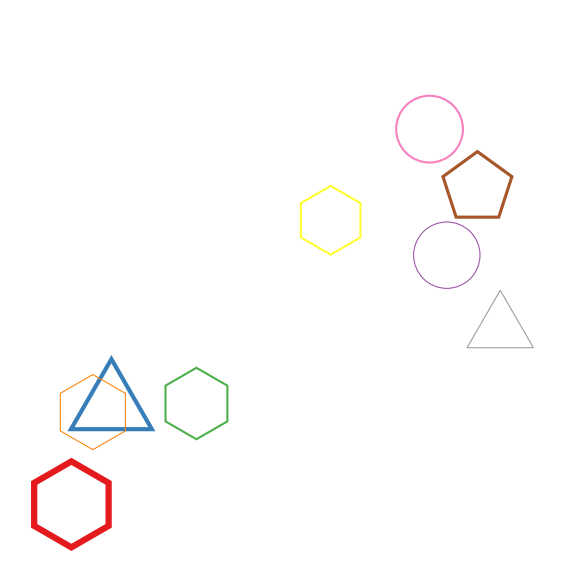[{"shape": "hexagon", "thickness": 3, "radius": 0.37, "center": [0.124, 0.126]}, {"shape": "triangle", "thickness": 2, "radius": 0.4, "center": [0.193, 0.296]}, {"shape": "hexagon", "thickness": 1, "radius": 0.31, "center": [0.34, 0.3]}, {"shape": "circle", "thickness": 0.5, "radius": 0.29, "center": [0.774, 0.557]}, {"shape": "hexagon", "thickness": 0.5, "radius": 0.33, "center": [0.161, 0.285]}, {"shape": "hexagon", "thickness": 1, "radius": 0.3, "center": [0.573, 0.618]}, {"shape": "pentagon", "thickness": 1.5, "radius": 0.31, "center": [0.827, 0.674]}, {"shape": "circle", "thickness": 1, "radius": 0.29, "center": [0.744, 0.776]}, {"shape": "triangle", "thickness": 0.5, "radius": 0.33, "center": [0.866, 0.43]}]